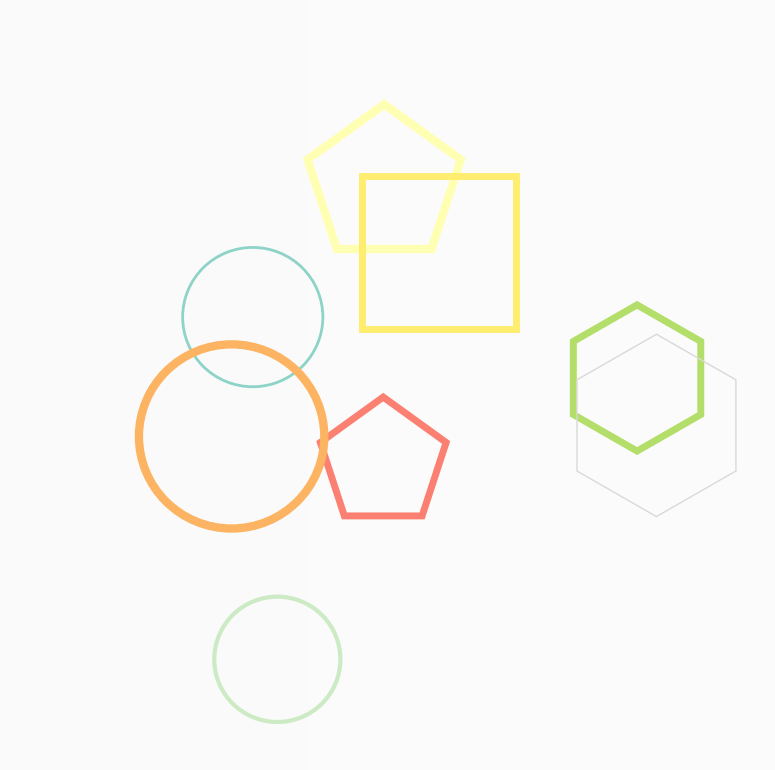[{"shape": "circle", "thickness": 1, "radius": 0.45, "center": [0.326, 0.588]}, {"shape": "pentagon", "thickness": 3, "radius": 0.52, "center": [0.496, 0.761]}, {"shape": "pentagon", "thickness": 2.5, "radius": 0.43, "center": [0.494, 0.399]}, {"shape": "circle", "thickness": 3, "radius": 0.6, "center": [0.299, 0.433]}, {"shape": "hexagon", "thickness": 2.5, "radius": 0.47, "center": [0.822, 0.509]}, {"shape": "hexagon", "thickness": 0.5, "radius": 0.59, "center": [0.847, 0.448]}, {"shape": "circle", "thickness": 1.5, "radius": 0.41, "center": [0.358, 0.144]}, {"shape": "square", "thickness": 2.5, "radius": 0.49, "center": [0.566, 0.672]}]